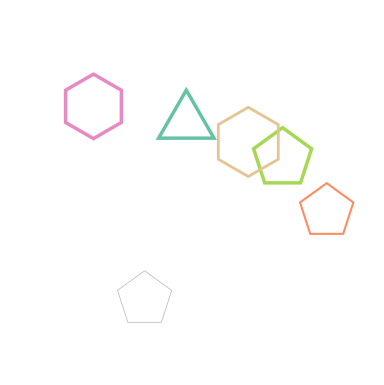[{"shape": "triangle", "thickness": 2.5, "radius": 0.42, "center": [0.484, 0.683]}, {"shape": "pentagon", "thickness": 1.5, "radius": 0.36, "center": [0.849, 0.452]}, {"shape": "hexagon", "thickness": 2.5, "radius": 0.42, "center": [0.243, 0.724]}, {"shape": "pentagon", "thickness": 2.5, "radius": 0.4, "center": [0.734, 0.589]}, {"shape": "hexagon", "thickness": 2, "radius": 0.45, "center": [0.645, 0.631]}, {"shape": "pentagon", "thickness": 0.5, "radius": 0.37, "center": [0.376, 0.223]}]